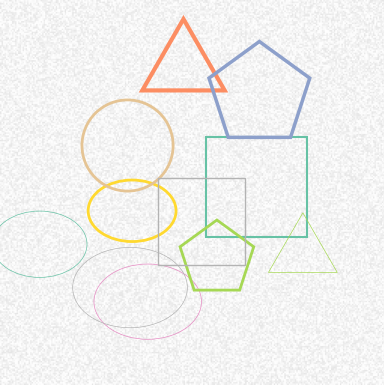[{"shape": "oval", "thickness": 0.5, "radius": 0.62, "center": [0.103, 0.366]}, {"shape": "square", "thickness": 1.5, "radius": 0.65, "center": [0.666, 0.514]}, {"shape": "triangle", "thickness": 3, "radius": 0.62, "center": [0.477, 0.827]}, {"shape": "pentagon", "thickness": 2.5, "radius": 0.69, "center": [0.674, 0.755]}, {"shape": "oval", "thickness": 0.5, "radius": 0.7, "center": [0.384, 0.216]}, {"shape": "pentagon", "thickness": 2, "radius": 0.5, "center": [0.563, 0.328]}, {"shape": "triangle", "thickness": 0.5, "radius": 0.52, "center": [0.787, 0.344]}, {"shape": "oval", "thickness": 2, "radius": 0.57, "center": [0.343, 0.452]}, {"shape": "circle", "thickness": 2, "radius": 0.59, "center": [0.331, 0.622]}, {"shape": "oval", "thickness": 0.5, "radius": 0.74, "center": [0.338, 0.253]}, {"shape": "square", "thickness": 1, "radius": 0.57, "center": [0.523, 0.425]}]